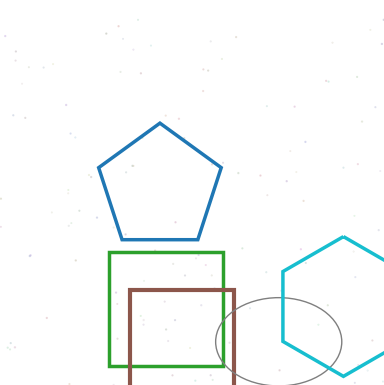[{"shape": "pentagon", "thickness": 2.5, "radius": 0.84, "center": [0.415, 0.513]}, {"shape": "square", "thickness": 2.5, "radius": 0.74, "center": [0.43, 0.196]}, {"shape": "square", "thickness": 3, "radius": 0.67, "center": [0.473, 0.111]}, {"shape": "oval", "thickness": 1, "radius": 0.82, "center": [0.724, 0.112]}, {"shape": "hexagon", "thickness": 2.5, "radius": 0.91, "center": [0.892, 0.204]}]